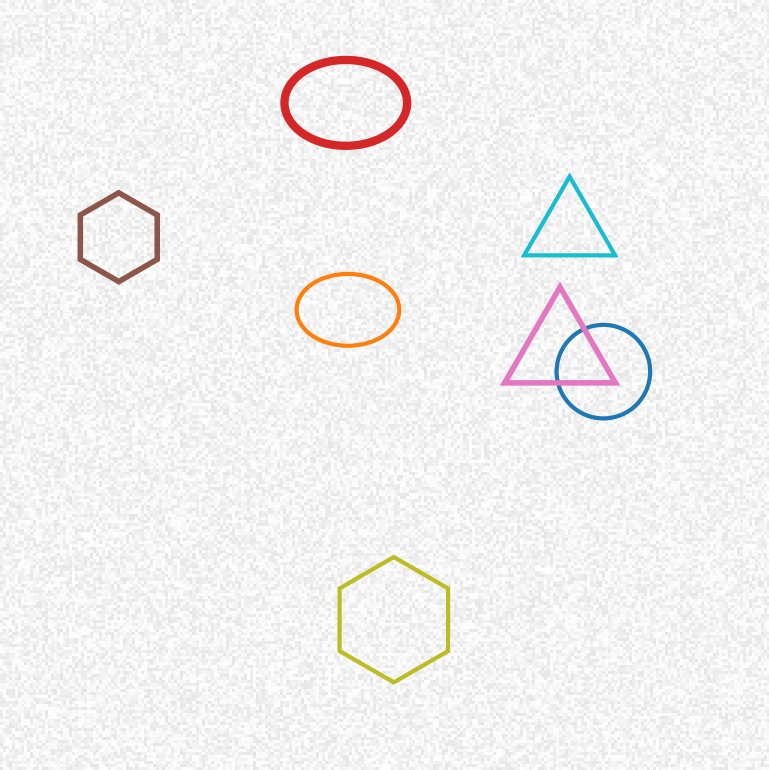[{"shape": "circle", "thickness": 1.5, "radius": 0.3, "center": [0.784, 0.517]}, {"shape": "oval", "thickness": 1.5, "radius": 0.33, "center": [0.452, 0.598]}, {"shape": "oval", "thickness": 3, "radius": 0.4, "center": [0.449, 0.866]}, {"shape": "hexagon", "thickness": 2, "radius": 0.29, "center": [0.154, 0.692]}, {"shape": "triangle", "thickness": 2, "radius": 0.41, "center": [0.727, 0.544]}, {"shape": "hexagon", "thickness": 1.5, "radius": 0.41, "center": [0.511, 0.195]}, {"shape": "triangle", "thickness": 1.5, "radius": 0.34, "center": [0.74, 0.702]}]